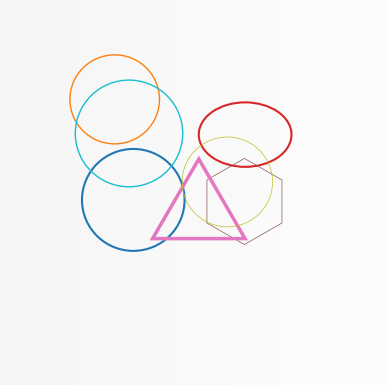[{"shape": "circle", "thickness": 1.5, "radius": 0.66, "center": [0.344, 0.481]}, {"shape": "circle", "thickness": 1, "radius": 0.58, "center": [0.296, 0.742]}, {"shape": "oval", "thickness": 1.5, "radius": 0.6, "center": [0.633, 0.65]}, {"shape": "hexagon", "thickness": 0.5, "radius": 0.56, "center": [0.631, 0.477]}, {"shape": "triangle", "thickness": 2.5, "radius": 0.69, "center": [0.513, 0.449]}, {"shape": "circle", "thickness": 0.5, "radius": 0.58, "center": [0.587, 0.528]}, {"shape": "circle", "thickness": 1, "radius": 0.69, "center": [0.333, 0.653]}]